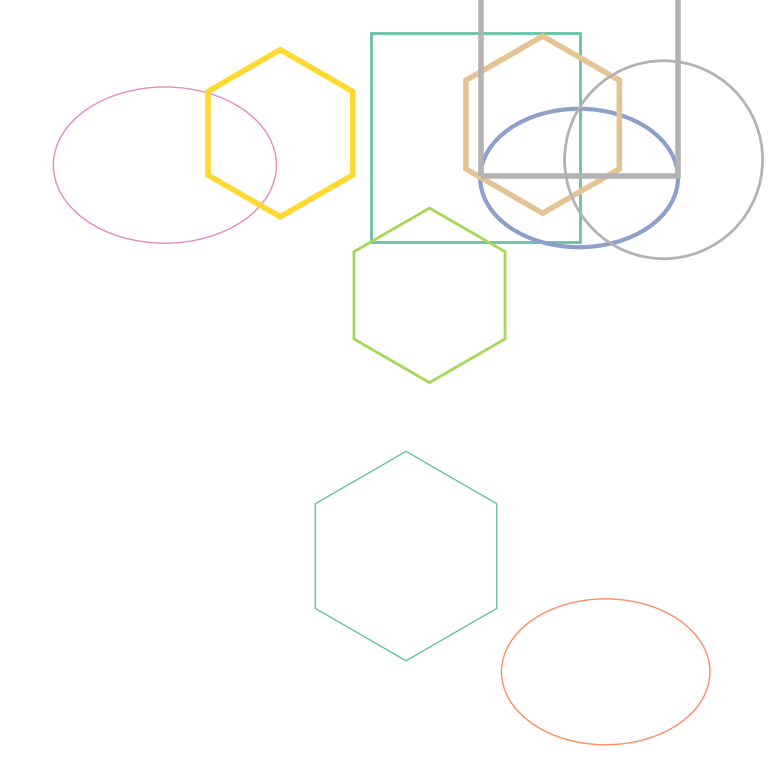[{"shape": "square", "thickness": 1, "radius": 0.68, "center": [0.617, 0.822]}, {"shape": "hexagon", "thickness": 0.5, "radius": 0.68, "center": [0.527, 0.278]}, {"shape": "oval", "thickness": 0.5, "radius": 0.68, "center": [0.787, 0.127]}, {"shape": "oval", "thickness": 1.5, "radius": 0.64, "center": [0.752, 0.769]}, {"shape": "oval", "thickness": 0.5, "radius": 0.72, "center": [0.214, 0.786]}, {"shape": "hexagon", "thickness": 1, "radius": 0.57, "center": [0.558, 0.616]}, {"shape": "hexagon", "thickness": 2, "radius": 0.54, "center": [0.364, 0.827]}, {"shape": "hexagon", "thickness": 2, "radius": 0.58, "center": [0.705, 0.838]}, {"shape": "circle", "thickness": 1, "radius": 0.64, "center": [0.862, 0.793]}, {"shape": "square", "thickness": 2, "radius": 0.64, "center": [0.753, 0.9]}]